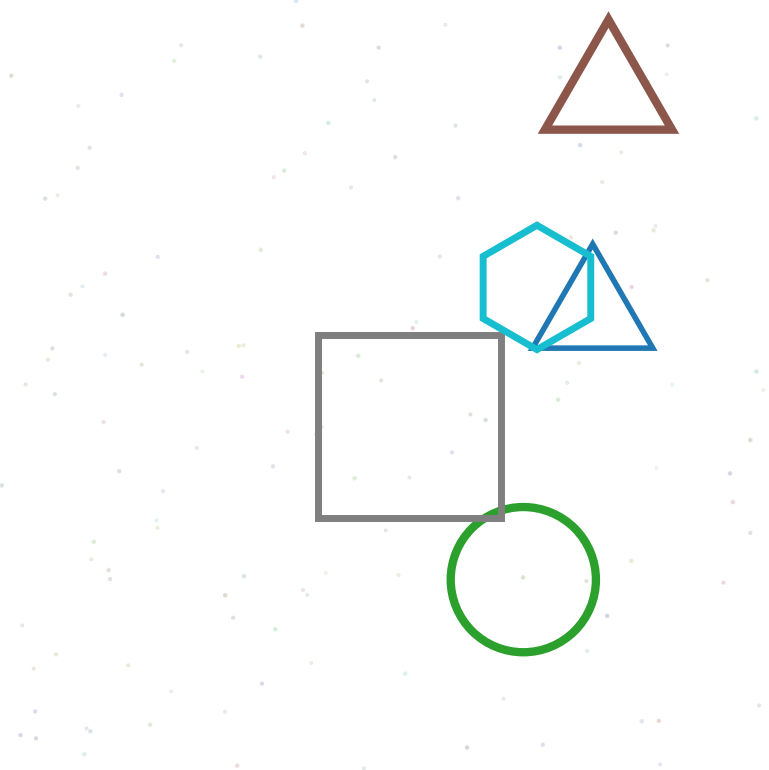[{"shape": "triangle", "thickness": 2, "radius": 0.45, "center": [0.77, 0.593]}, {"shape": "circle", "thickness": 3, "radius": 0.47, "center": [0.68, 0.247]}, {"shape": "triangle", "thickness": 3, "radius": 0.48, "center": [0.79, 0.879]}, {"shape": "square", "thickness": 2.5, "radius": 0.6, "center": [0.531, 0.446]}, {"shape": "hexagon", "thickness": 2.5, "radius": 0.4, "center": [0.697, 0.627]}]